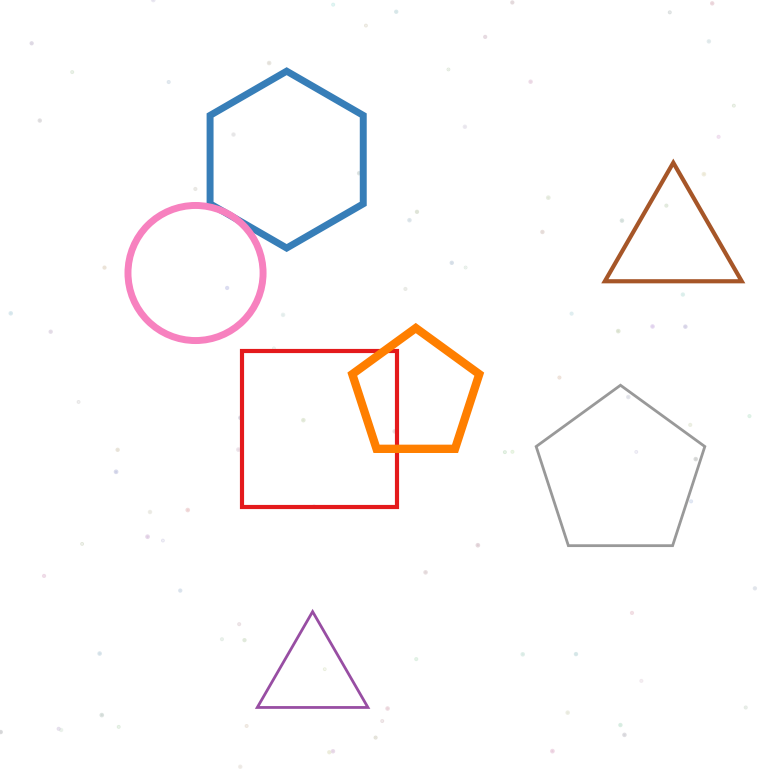[{"shape": "square", "thickness": 1.5, "radius": 0.5, "center": [0.415, 0.443]}, {"shape": "hexagon", "thickness": 2.5, "radius": 0.57, "center": [0.372, 0.793]}, {"shape": "triangle", "thickness": 1, "radius": 0.41, "center": [0.406, 0.123]}, {"shape": "pentagon", "thickness": 3, "radius": 0.43, "center": [0.54, 0.487]}, {"shape": "triangle", "thickness": 1.5, "radius": 0.51, "center": [0.874, 0.686]}, {"shape": "circle", "thickness": 2.5, "radius": 0.44, "center": [0.254, 0.645]}, {"shape": "pentagon", "thickness": 1, "radius": 0.58, "center": [0.806, 0.385]}]